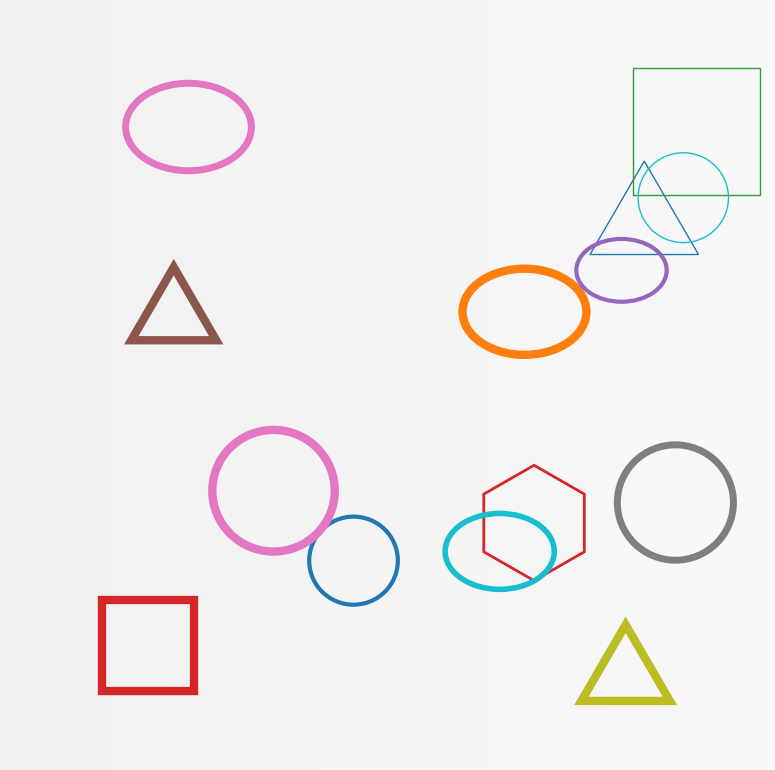[{"shape": "circle", "thickness": 1.5, "radius": 0.29, "center": [0.456, 0.272]}, {"shape": "triangle", "thickness": 0.5, "radius": 0.4, "center": [0.831, 0.71]}, {"shape": "oval", "thickness": 3, "radius": 0.4, "center": [0.677, 0.595]}, {"shape": "square", "thickness": 0.5, "radius": 0.41, "center": [0.899, 0.83]}, {"shape": "hexagon", "thickness": 1, "radius": 0.37, "center": [0.689, 0.321]}, {"shape": "square", "thickness": 3, "radius": 0.3, "center": [0.191, 0.162]}, {"shape": "oval", "thickness": 1.5, "radius": 0.29, "center": [0.802, 0.649]}, {"shape": "triangle", "thickness": 3, "radius": 0.32, "center": [0.224, 0.59]}, {"shape": "oval", "thickness": 2.5, "radius": 0.41, "center": [0.243, 0.835]}, {"shape": "circle", "thickness": 3, "radius": 0.39, "center": [0.353, 0.363]}, {"shape": "circle", "thickness": 2.5, "radius": 0.37, "center": [0.871, 0.347]}, {"shape": "triangle", "thickness": 3, "radius": 0.33, "center": [0.807, 0.123]}, {"shape": "oval", "thickness": 2, "radius": 0.35, "center": [0.645, 0.284]}, {"shape": "circle", "thickness": 0.5, "radius": 0.29, "center": [0.882, 0.743]}]